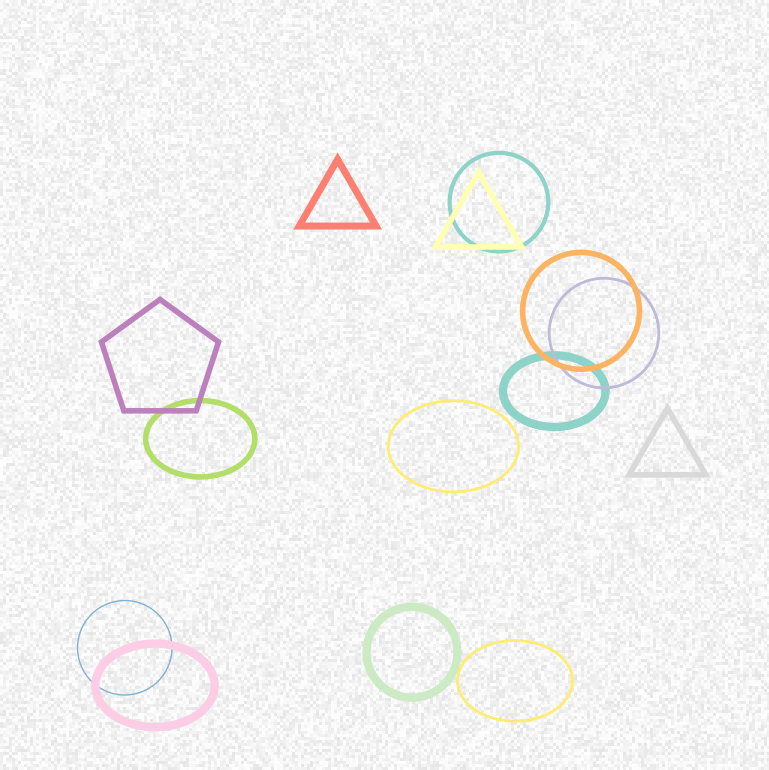[{"shape": "oval", "thickness": 3, "radius": 0.33, "center": [0.72, 0.492]}, {"shape": "circle", "thickness": 1.5, "radius": 0.32, "center": [0.648, 0.738]}, {"shape": "triangle", "thickness": 2, "radius": 0.32, "center": [0.622, 0.712]}, {"shape": "circle", "thickness": 1, "radius": 0.36, "center": [0.784, 0.567]}, {"shape": "triangle", "thickness": 2.5, "radius": 0.29, "center": [0.438, 0.735]}, {"shape": "circle", "thickness": 0.5, "radius": 0.31, "center": [0.162, 0.159]}, {"shape": "circle", "thickness": 2, "radius": 0.38, "center": [0.755, 0.596]}, {"shape": "oval", "thickness": 2, "radius": 0.35, "center": [0.26, 0.43]}, {"shape": "oval", "thickness": 3, "radius": 0.39, "center": [0.201, 0.11]}, {"shape": "triangle", "thickness": 2, "radius": 0.29, "center": [0.867, 0.412]}, {"shape": "pentagon", "thickness": 2, "radius": 0.4, "center": [0.208, 0.531]}, {"shape": "circle", "thickness": 3, "radius": 0.3, "center": [0.535, 0.153]}, {"shape": "oval", "thickness": 1, "radius": 0.37, "center": [0.669, 0.116]}, {"shape": "oval", "thickness": 1, "radius": 0.42, "center": [0.589, 0.42]}]